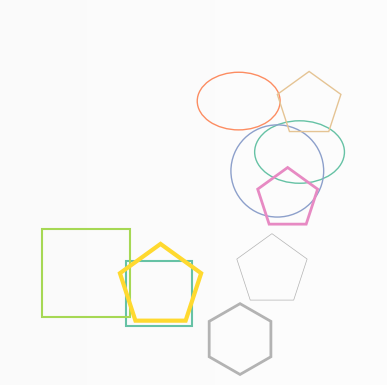[{"shape": "square", "thickness": 1.5, "radius": 0.42, "center": [0.41, 0.237]}, {"shape": "oval", "thickness": 1, "radius": 0.58, "center": [0.773, 0.605]}, {"shape": "oval", "thickness": 1, "radius": 0.53, "center": [0.616, 0.737]}, {"shape": "circle", "thickness": 1, "radius": 0.6, "center": [0.716, 0.556]}, {"shape": "pentagon", "thickness": 2, "radius": 0.41, "center": [0.742, 0.484]}, {"shape": "square", "thickness": 1.5, "radius": 0.57, "center": [0.222, 0.291]}, {"shape": "pentagon", "thickness": 3, "radius": 0.55, "center": [0.414, 0.256]}, {"shape": "pentagon", "thickness": 1, "radius": 0.43, "center": [0.798, 0.728]}, {"shape": "hexagon", "thickness": 2, "radius": 0.46, "center": [0.619, 0.119]}, {"shape": "pentagon", "thickness": 0.5, "radius": 0.48, "center": [0.702, 0.298]}]